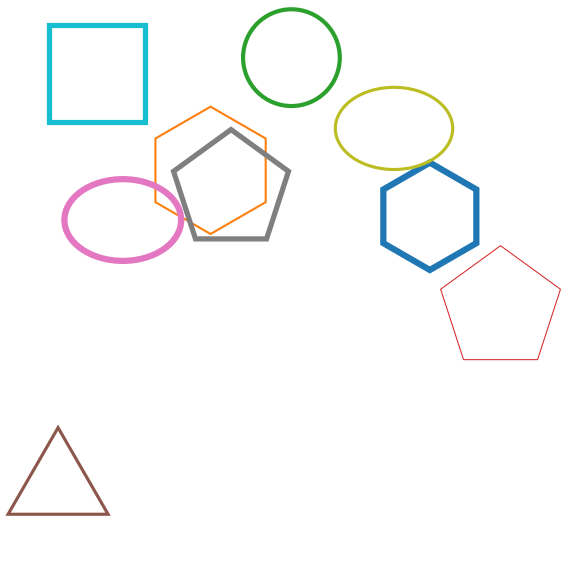[{"shape": "hexagon", "thickness": 3, "radius": 0.46, "center": [0.744, 0.625]}, {"shape": "hexagon", "thickness": 1, "radius": 0.55, "center": [0.365, 0.704]}, {"shape": "circle", "thickness": 2, "radius": 0.42, "center": [0.505, 0.899]}, {"shape": "pentagon", "thickness": 0.5, "radius": 0.55, "center": [0.867, 0.465]}, {"shape": "triangle", "thickness": 1.5, "radius": 0.5, "center": [0.101, 0.159]}, {"shape": "oval", "thickness": 3, "radius": 0.51, "center": [0.213, 0.618]}, {"shape": "pentagon", "thickness": 2.5, "radius": 0.52, "center": [0.4, 0.67]}, {"shape": "oval", "thickness": 1.5, "radius": 0.51, "center": [0.682, 0.777]}, {"shape": "square", "thickness": 2.5, "radius": 0.42, "center": [0.168, 0.871]}]